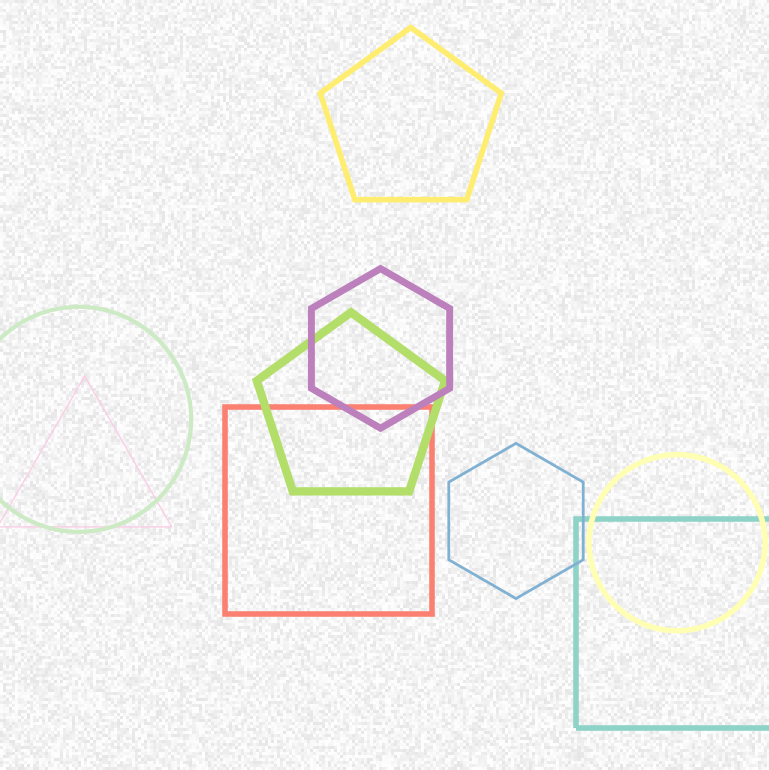[{"shape": "square", "thickness": 2, "radius": 0.68, "center": [0.883, 0.19]}, {"shape": "circle", "thickness": 2, "radius": 0.57, "center": [0.879, 0.295]}, {"shape": "square", "thickness": 2, "radius": 0.67, "center": [0.427, 0.337]}, {"shape": "hexagon", "thickness": 1, "radius": 0.5, "center": [0.67, 0.323]}, {"shape": "pentagon", "thickness": 3, "radius": 0.64, "center": [0.456, 0.466]}, {"shape": "triangle", "thickness": 0.5, "radius": 0.65, "center": [0.11, 0.381]}, {"shape": "hexagon", "thickness": 2.5, "radius": 0.52, "center": [0.494, 0.548]}, {"shape": "circle", "thickness": 1.5, "radius": 0.73, "center": [0.102, 0.455]}, {"shape": "pentagon", "thickness": 2, "radius": 0.62, "center": [0.533, 0.841]}]